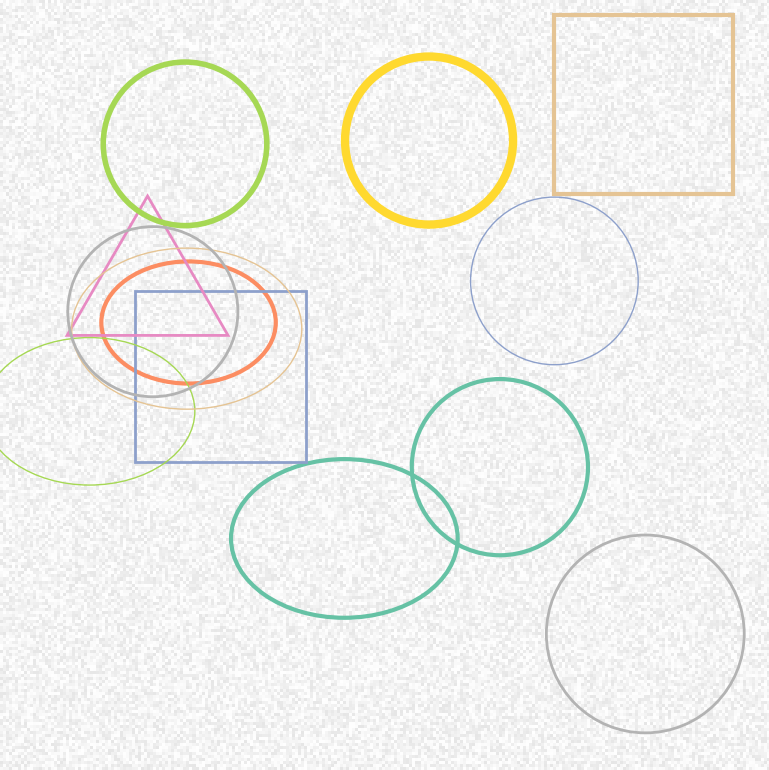[{"shape": "oval", "thickness": 1.5, "radius": 0.74, "center": [0.447, 0.301]}, {"shape": "circle", "thickness": 1.5, "radius": 0.57, "center": [0.649, 0.393]}, {"shape": "oval", "thickness": 1.5, "radius": 0.57, "center": [0.245, 0.581]}, {"shape": "square", "thickness": 1, "radius": 0.56, "center": [0.286, 0.511]}, {"shape": "circle", "thickness": 0.5, "radius": 0.54, "center": [0.72, 0.635]}, {"shape": "triangle", "thickness": 1, "radius": 0.6, "center": [0.192, 0.625]}, {"shape": "circle", "thickness": 2, "radius": 0.53, "center": [0.24, 0.813]}, {"shape": "oval", "thickness": 0.5, "radius": 0.68, "center": [0.116, 0.466]}, {"shape": "circle", "thickness": 3, "radius": 0.55, "center": [0.557, 0.817]}, {"shape": "oval", "thickness": 0.5, "radius": 0.75, "center": [0.243, 0.573]}, {"shape": "square", "thickness": 1.5, "radius": 0.58, "center": [0.836, 0.864]}, {"shape": "circle", "thickness": 1, "radius": 0.55, "center": [0.198, 0.595]}, {"shape": "circle", "thickness": 1, "radius": 0.64, "center": [0.838, 0.177]}]